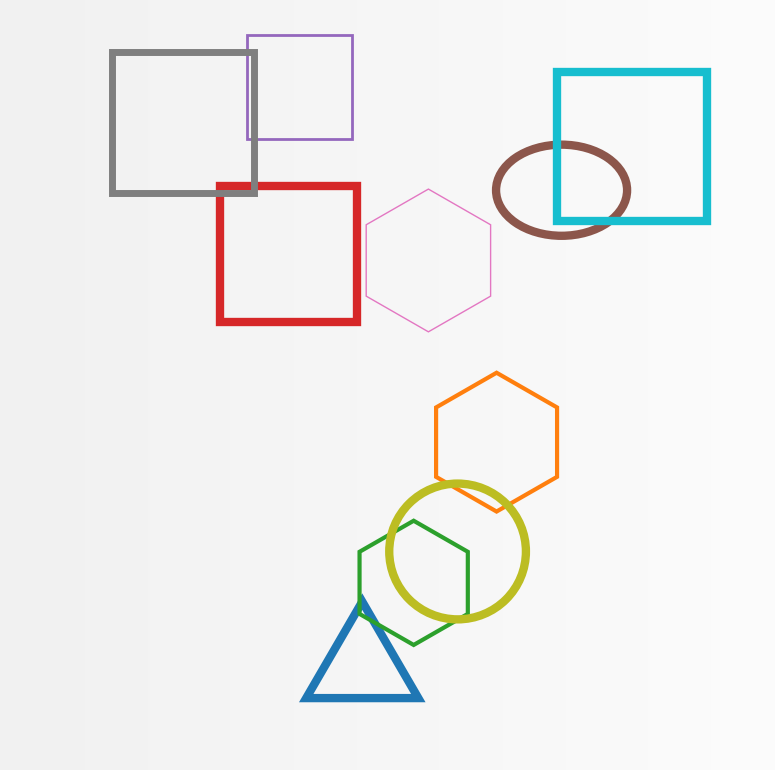[{"shape": "triangle", "thickness": 3, "radius": 0.42, "center": [0.467, 0.135]}, {"shape": "hexagon", "thickness": 1.5, "radius": 0.45, "center": [0.641, 0.426]}, {"shape": "hexagon", "thickness": 1.5, "radius": 0.4, "center": [0.534, 0.243]}, {"shape": "square", "thickness": 3, "radius": 0.44, "center": [0.372, 0.67]}, {"shape": "square", "thickness": 1, "radius": 0.34, "center": [0.386, 0.887]}, {"shape": "oval", "thickness": 3, "radius": 0.42, "center": [0.725, 0.753]}, {"shape": "hexagon", "thickness": 0.5, "radius": 0.46, "center": [0.553, 0.662]}, {"shape": "square", "thickness": 2.5, "radius": 0.46, "center": [0.236, 0.841]}, {"shape": "circle", "thickness": 3, "radius": 0.44, "center": [0.59, 0.284]}, {"shape": "square", "thickness": 3, "radius": 0.48, "center": [0.815, 0.81]}]